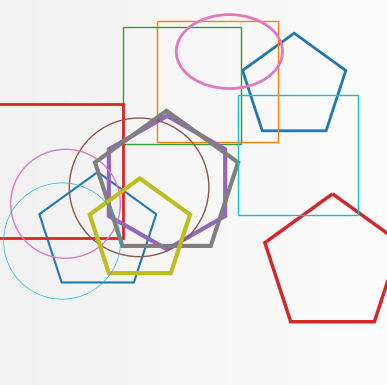[{"shape": "pentagon", "thickness": 1.5, "radius": 0.79, "center": [0.252, 0.395]}, {"shape": "pentagon", "thickness": 2, "radius": 0.7, "center": [0.759, 0.774]}, {"shape": "square", "thickness": 1, "radius": 0.78, "center": [0.561, 0.788]}, {"shape": "square", "thickness": 1, "radius": 0.76, "center": [0.47, 0.777]}, {"shape": "square", "thickness": 2, "radius": 0.87, "center": [0.142, 0.556]}, {"shape": "pentagon", "thickness": 2.5, "radius": 0.92, "center": [0.858, 0.313]}, {"shape": "hexagon", "thickness": 3, "radius": 0.87, "center": [0.431, 0.526]}, {"shape": "circle", "thickness": 1, "radius": 0.9, "center": [0.359, 0.513]}, {"shape": "circle", "thickness": 1, "radius": 0.71, "center": [0.169, 0.471]}, {"shape": "oval", "thickness": 2, "radius": 0.69, "center": [0.592, 0.866]}, {"shape": "pentagon", "thickness": 3, "radius": 0.97, "center": [0.43, 0.518]}, {"shape": "pentagon", "thickness": 3, "radius": 0.68, "center": [0.361, 0.401]}, {"shape": "square", "thickness": 1, "radius": 0.78, "center": [0.769, 0.598]}, {"shape": "circle", "thickness": 0.5, "radius": 0.75, "center": [0.16, 0.374]}]